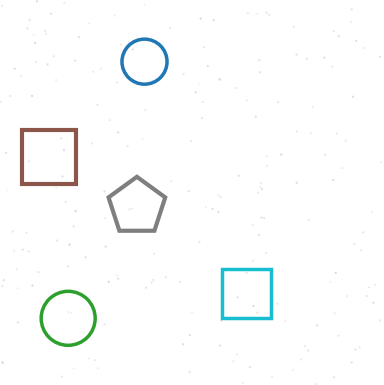[{"shape": "circle", "thickness": 2.5, "radius": 0.29, "center": [0.375, 0.84]}, {"shape": "circle", "thickness": 2.5, "radius": 0.35, "center": [0.177, 0.173]}, {"shape": "square", "thickness": 3, "radius": 0.35, "center": [0.128, 0.592]}, {"shape": "pentagon", "thickness": 3, "radius": 0.39, "center": [0.356, 0.463]}, {"shape": "square", "thickness": 2.5, "radius": 0.32, "center": [0.64, 0.238]}]